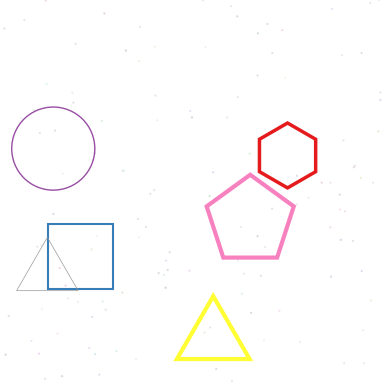[{"shape": "hexagon", "thickness": 2.5, "radius": 0.42, "center": [0.747, 0.596]}, {"shape": "square", "thickness": 1.5, "radius": 0.42, "center": [0.209, 0.335]}, {"shape": "circle", "thickness": 1, "radius": 0.54, "center": [0.138, 0.614]}, {"shape": "triangle", "thickness": 3, "radius": 0.54, "center": [0.554, 0.122]}, {"shape": "pentagon", "thickness": 3, "radius": 0.59, "center": [0.65, 0.427]}, {"shape": "triangle", "thickness": 0.5, "radius": 0.46, "center": [0.123, 0.291]}]